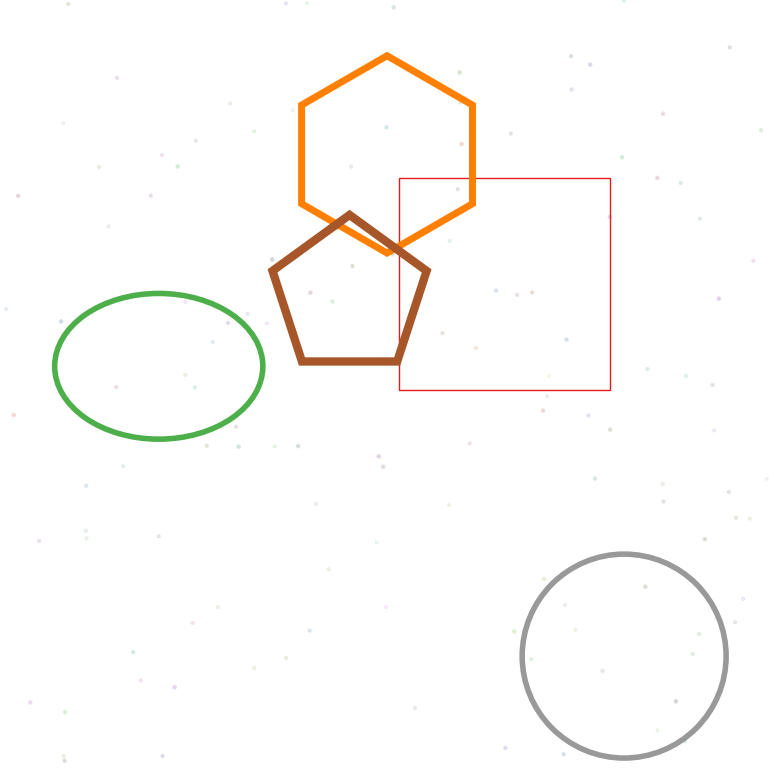[{"shape": "square", "thickness": 0.5, "radius": 0.69, "center": [0.655, 0.631]}, {"shape": "oval", "thickness": 2, "radius": 0.68, "center": [0.206, 0.524]}, {"shape": "hexagon", "thickness": 2.5, "radius": 0.64, "center": [0.503, 0.799]}, {"shape": "pentagon", "thickness": 3, "radius": 0.53, "center": [0.454, 0.616]}, {"shape": "circle", "thickness": 2, "radius": 0.66, "center": [0.811, 0.148]}]